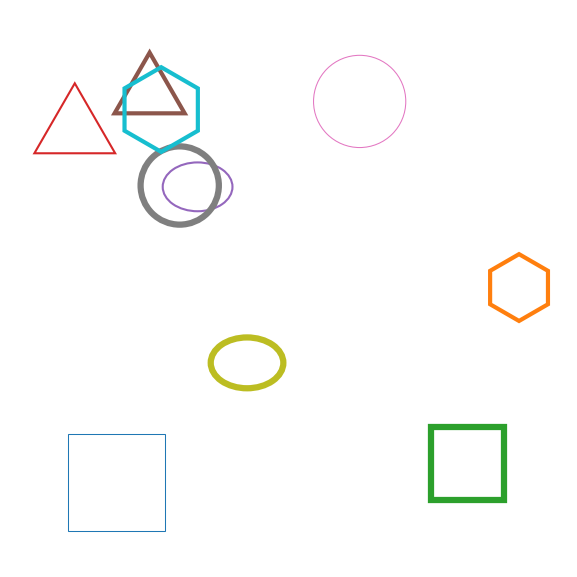[{"shape": "square", "thickness": 0.5, "radius": 0.42, "center": [0.202, 0.164]}, {"shape": "hexagon", "thickness": 2, "radius": 0.29, "center": [0.899, 0.501]}, {"shape": "square", "thickness": 3, "radius": 0.32, "center": [0.81, 0.196]}, {"shape": "triangle", "thickness": 1, "radius": 0.4, "center": [0.129, 0.774]}, {"shape": "oval", "thickness": 1, "radius": 0.3, "center": [0.342, 0.676]}, {"shape": "triangle", "thickness": 2, "radius": 0.35, "center": [0.259, 0.838]}, {"shape": "circle", "thickness": 0.5, "radius": 0.4, "center": [0.623, 0.823]}, {"shape": "circle", "thickness": 3, "radius": 0.34, "center": [0.311, 0.678]}, {"shape": "oval", "thickness": 3, "radius": 0.31, "center": [0.428, 0.371]}, {"shape": "hexagon", "thickness": 2, "radius": 0.37, "center": [0.279, 0.809]}]